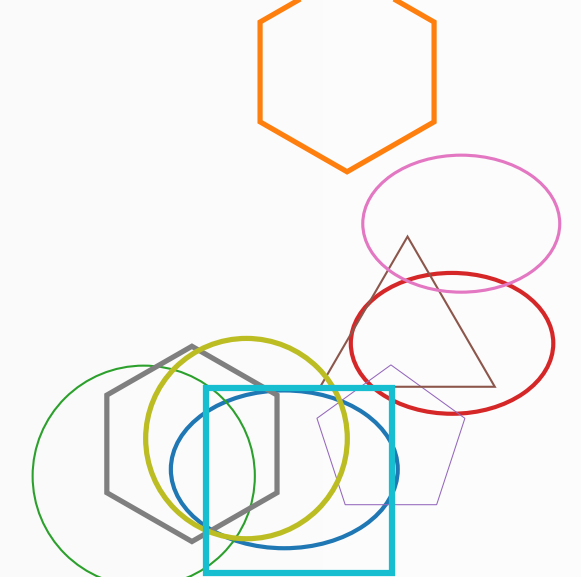[{"shape": "oval", "thickness": 2, "radius": 0.98, "center": [0.489, 0.186]}, {"shape": "hexagon", "thickness": 2.5, "radius": 0.86, "center": [0.597, 0.875]}, {"shape": "circle", "thickness": 1, "radius": 0.96, "center": [0.247, 0.175]}, {"shape": "oval", "thickness": 2, "radius": 0.87, "center": [0.778, 0.405]}, {"shape": "pentagon", "thickness": 0.5, "radius": 0.67, "center": [0.673, 0.233]}, {"shape": "triangle", "thickness": 1, "radius": 0.87, "center": [0.701, 0.416]}, {"shape": "oval", "thickness": 1.5, "radius": 0.85, "center": [0.794, 0.612]}, {"shape": "hexagon", "thickness": 2.5, "radius": 0.85, "center": [0.33, 0.23]}, {"shape": "circle", "thickness": 2.5, "radius": 0.87, "center": [0.424, 0.24]}, {"shape": "square", "thickness": 3, "radius": 0.8, "center": [0.515, 0.168]}]